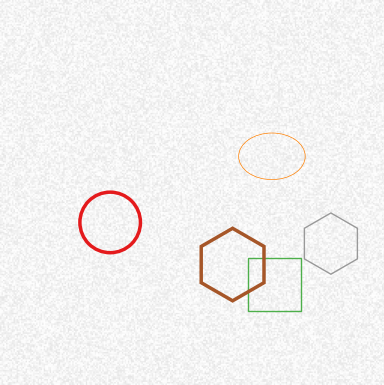[{"shape": "circle", "thickness": 2.5, "radius": 0.39, "center": [0.286, 0.422]}, {"shape": "square", "thickness": 1, "radius": 0.34, "center": [0.713, 0.26]}, {"shape": "oval", "thickness": 0.5, "radius": 0.43, "center": [0.706, 0.594]}, {"shape": "hexagon", "thickness": 2.5, "radius": 0.47, "center": [0.604, 0.313]}, {"shape": "hexagon", "thickness": 1, "radius": 0.4, "center": [0.859, 0.367]}]